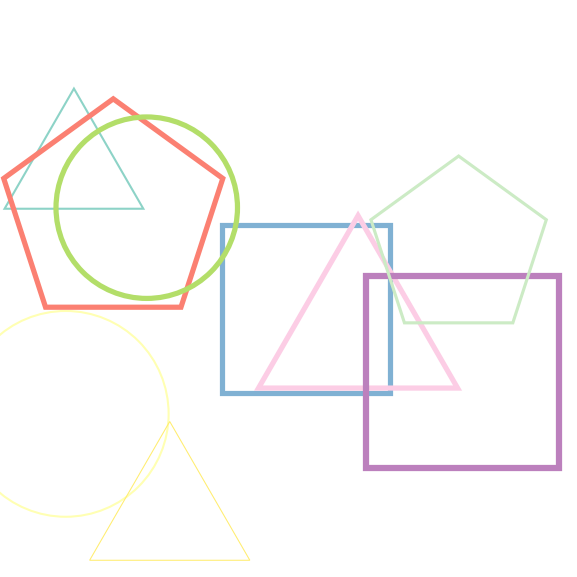[{"shape": "triangle", "thickness": 1, "radius": 0.69, "center": [0.128, 0.707]}, {"shape": "circle", "thickness": 1, "radius": 0.89, "center": [0.114, 0.282]}, {"shape": "pentagon", "thickness": 2.5, "radius": 1.0, "center": [0.196, 0.629]}, {"shape": "square", "thickness": 2.5, "radius": 0.73, "center": [0.531, 0.464]}, {"shape": "circle", "thickness": 2.5, "radius": 0.79, "center": [0.254, 0.64]}, {"shape": "triangle", "thickness": 2.5, "radius": 1.0, "center": [0.62, 0.427]}, {"shape": "square", "thickness": 3, "radius": 0.83, "center": [0.801, 0.356]}, {"shape": "pentagon", "thickness": 1.5, "radius": 0.8, "center": [0.794, 0.569]}, {"shape": "triangle", "thickness": 0.5, "radius": 0.8, "center": [0.294, 0.109]}]